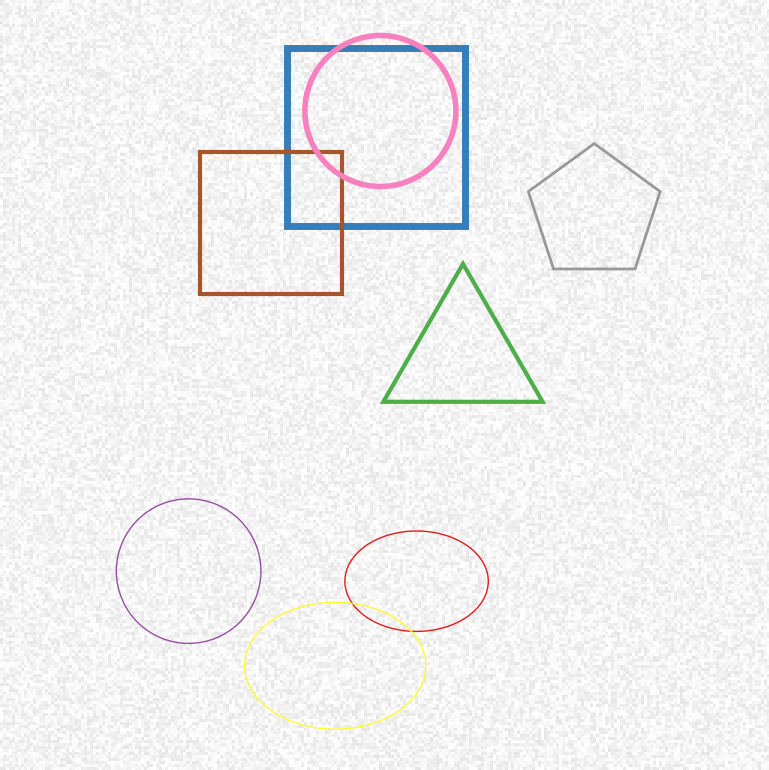[{"shape": "oval", "thickness": 0.5, "radius": 0.47, "center": [0.541, 0.245]}, {"shape": "square", "thickness": 2.5, "radius": 0.58, "center": [0.488, 0.822]}, {"shape": "triangle", "thickness": 1.5, "radius": 0.6, "center": [0.601, 0.538]}, {"shape": "circle", "thickness": 0.5, "radius": 0.47, "center": [0.245, 0.258]}, {"shape": "oval", "thickness": 0.5, "radius": 0.59, "center": [0.435, 0.135]}, {"shape": "square", "thickness": 1.5, "radius": 0.46, "center": [0.352, 0.71]}, {"shape": "circle", "thickness": 2, "radius": 0.49, "center": [0.494, 0.856]}, {"shape": "pentagon", "thickness": 1, "radius": 0.45, "center": [0.772, 0.723]}]